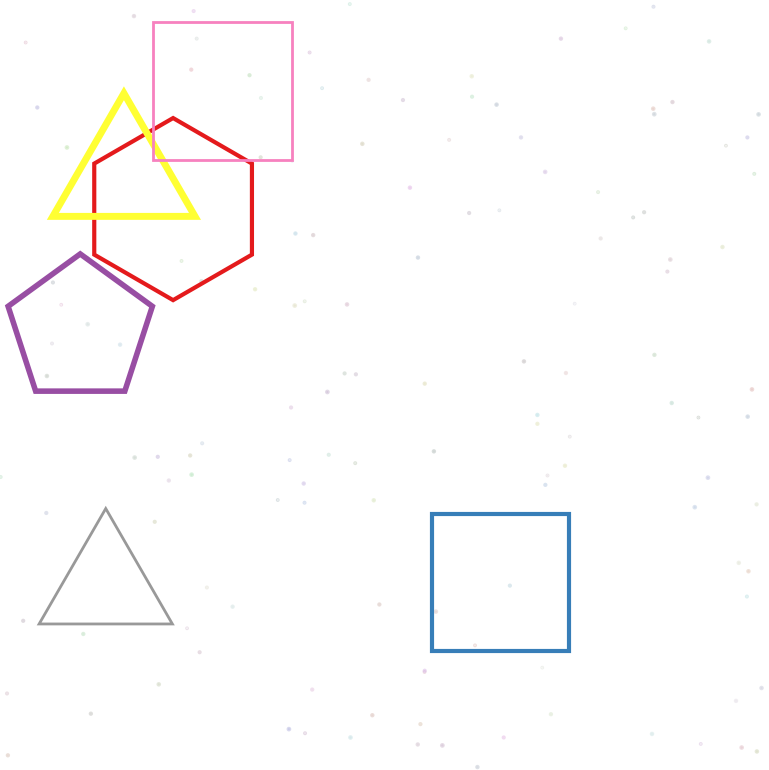[{"shape": "hexagon", "thickness": 1.5, "radius": 0.59, "center": [0.225, 0.728]}, {"shape": "square", "thickness": 1.5, "radius": 0.45, "center": [0.65, 0.243]}, {"shape": "pentagon", "thickness": 2, "radius": 0.49, "center": [0.104, 0.572]}, {"shape": "triangle", "thickness": 2.5, "radius": 0.53, "center": [0.161, 0.772]}, {"shape": "square", "thickness": 1, "radius": 0.45, "center": [0.289, 0.882]}, {"shape": "triangle", "thickness": 1, "radius": 0.5, "center": [0.137, 0.24]}]